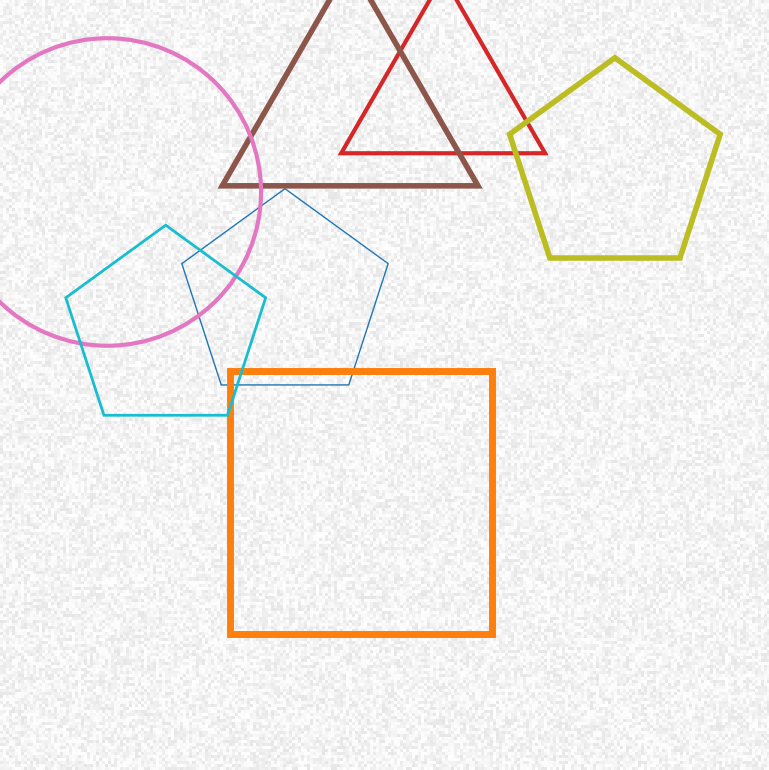[{"shape": "pentagon", "thickness": 0.5, "radius": 0.7, "center": [0.37, 0.614]}, {"shape": "square", "thickness": 2.5, "radius": 0.85, "center": [0.469, 0.347]}, {"shape": "triangle", "thickness": 1.5, "radius": 0.76, "center": [0.576, 0.877]}, {"shape": "triangle", "thickness": 2, "radius": 0.96, "center": [0.455, 0.855]}, {"shape": "circle", "thickness": 1.5, "radius": 1.0, "center": [0.139, 0.751]}, {"shape": "pentagon", "thickness": 2, "radius": 0.72, "center": [0.799, 0.781]}, {"shape": "pentagon", "thickness": 1, "radius": 0.68, "center": [0.215, 0.571]}]